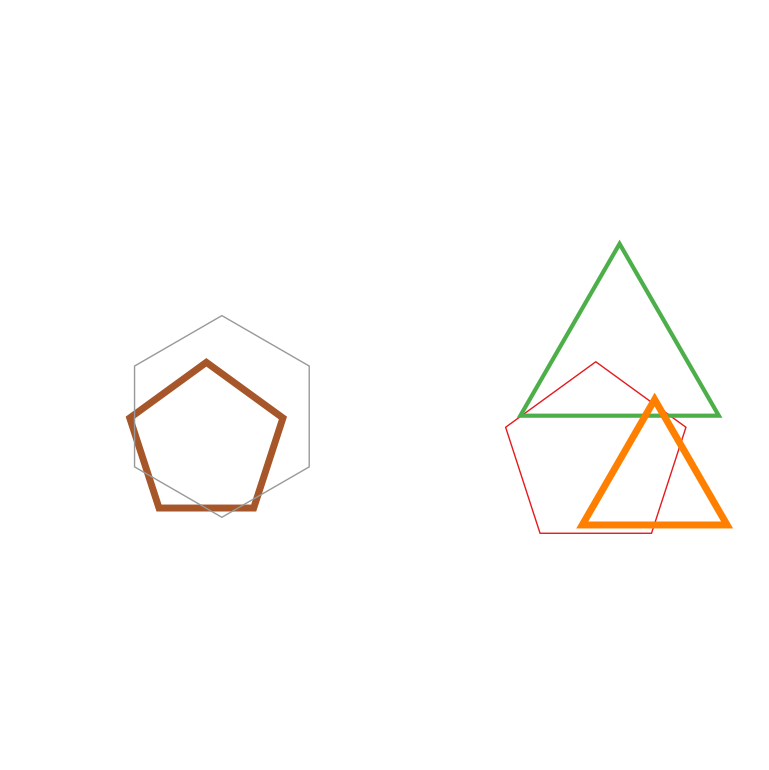[{"shape": "pentagon", "thickness": 0.5, "radius": 0.62, "center": [0.774, 0.407]}, {"shape": "triangle", "thickness": 1.5, "radius": 0.74, "center": [0.805, 0.535]}, {"shape": "triangle", "thickness": 2.5, "radius": 0.54, "center": [0.85, 0.373]}, {"shape": "pentagon", "thickness": 2.5, "radius": 0.52, "center": [0.268, 0.425]}, {"shape": "hexagon", "thickness": 0.5, "radius": 0.65, "center": [0.288, 0.459]}]